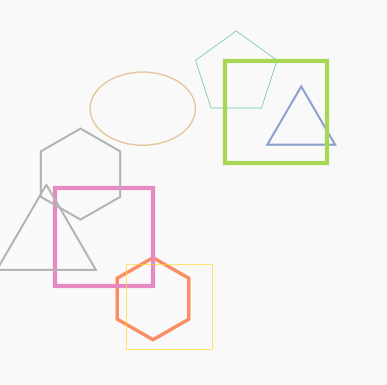[{"shape": "pentagon", "thickness": 0.5, "radius": 0.55, "center": [0.61, 0.809]}, {"shape": "hexagon", "thickness": 2.5, "radius": 0.53, "center": [0.395, 0.224]}, {"shape": "triangle", "thickness": 1.5, "radius": 0.5, "center": [0.777, 0.675]}, {"shape": "square", "thickness": 3, "radius": 0.64, "center": [0.269, 0.386]}, {"shape": "square", "thickness": 3, "radius": 0.66, "center": [0.712, 0.709]}, {"shape": "square", "thickness": 0.5, "radius": 0.56, "center": [0.436, 0.204]}, {"shape": "oval", "thickness": 1, "radius": 0.68, "center": [0.368, 0.718]}, {"shape": "triangle", "thickness": 1.5, "radius": 0.74, "center": [0.12, 0.373]}, {"shape": "hexagon", "thickness": 1.5, "radius": 0.59, "center": [0.208, 0.548]}]